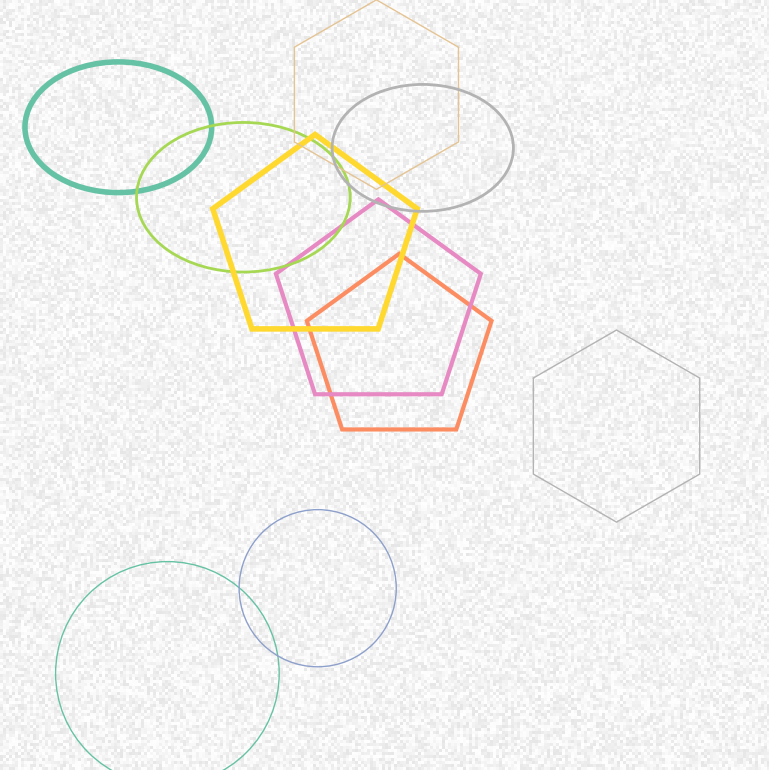[{"shape": "circle", "thickness": 0.5, "radius": 0.73, "center": [0.217, 0.125]}, {"shape": "oval", "thickness": 2, "radius": 0.61, "center": [0.154, 0.835]}, {"shape": "pentagon", "thickness": 1.5, "radius": 0.63, "center": [0.518, 0.544]}, {"shape": "circle", "thickness": 0.5, "radius": 0.51, "center": [0.413, 0.236]}, {"shape": "pentagon", "thickness": 1.5, "radius": 0.7, "center": [0.491, 0.601]}, {"shape": "oval", "thickness": 1, "radius": 0.69, "center": [0.316, 0.744]}, {"shape": "pentagon", "thickness": 2, "radius": 0.7, "center": [0.409, 0.686]}, {"shape": "hexagon", "thickness": 0.5, "radius": 0.62, "center": [0.489, 0.877]}, {"shape": "oval", "thickness": 1, "radius": 0.59, "center": [0.549, 0.808]}, {"shape": "hexagon", "thickness": 0.5, "radius": 0.62, "center": [0.801, 0.447]}]